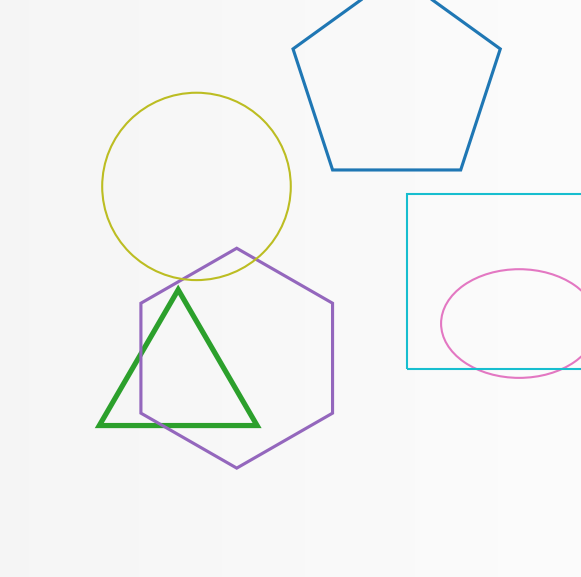[{"shape": "pentagon", "thickness": 1.5, "radius": 0.94, "center": [0.682, 0.856]}, {"shape": "triangle", "thickness": 2.5, "radius": 0.78, "center": [0.307, 0.341]}, {"shape": "hexagon", "thickness": 1.5, "radius": 0.95, "center": [0.407, 0.379]}, {"shape": "oval", "thickness": 1, "radius": 0.67, "center": [0.893, 0.439]}, {"shape": "circle", "thickness": 1, "radius": 0.81, "center": [0.338, 0.676]}, {"shape": "square", "thickness": 1, "radius": 0.75, "center": [0.852, 0.512]}]